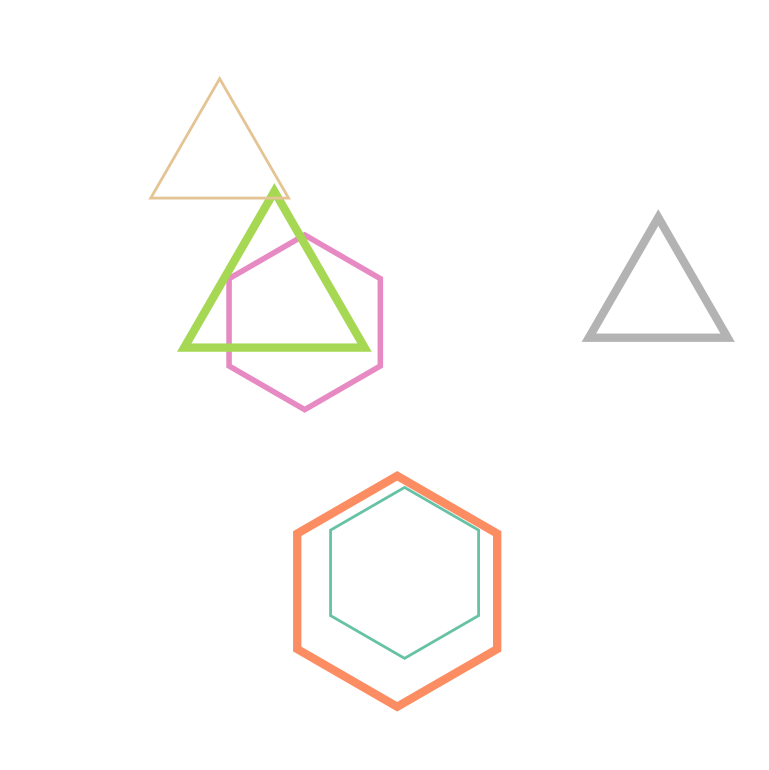[{"shape": "hexagon", "thickness": 1, "radius": 0.55, "center": [0.525, 0.256]}, {"shape": "hexagon", "thickness": 3, "radius": 0.75, "center": [0.516, 0.232]}, {"shape": "hexagon", "thickness": 2, "radius": 0.57, "center": [0.396, 0.581]}, {"shape": "triangle", "thickness": 3, "radius": 0.68, "center": [0.356, 0.616]}, {"shape": "triangle", "thickness": 1, "radius": 0.52, "center": [0.285, 0.794]}, {"shape": "triangle", "thickness": 3, "radius": 0.52, "center": [0.855, 0.613]}]